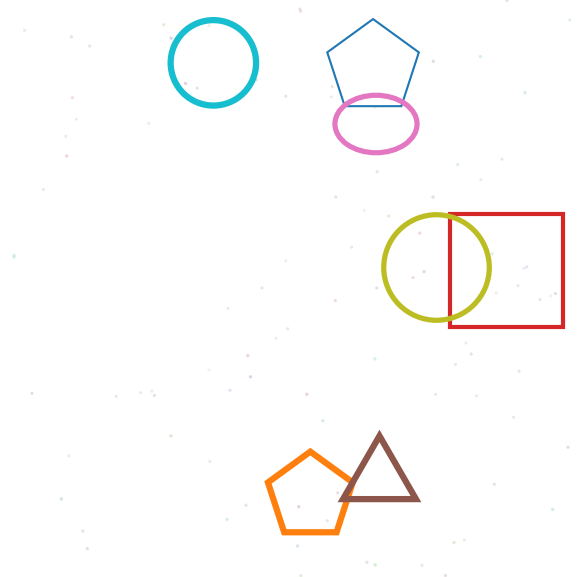[{"shape": "pentagon", "thickness": 1, "radius": 0.42, "center": [0.646, 0.883]}, {"shape": "pentagon", "thickness": 3, "radius": 0.39, "center": [0.537, 0.14]}, {"shape": "square", "thickness": 2, "radius": 0.49, "center": [0.877, 0.531]}, {"shape": "triangle", "thickness": 3, "radius": 0.36, "center": [0.657, 0.171]}, {"shape": "oval", "thickness": 2.5, "radius": 0.36, "center": [0.651, 0.784]}, {"shape": "circle", "thickness": 2.5, "radius": 0.46, "center": [0.756, 0.536]}, {"shape": "circle", "thickness": 3, "radius": 0.37, "center": [0.369, 0.89]}]